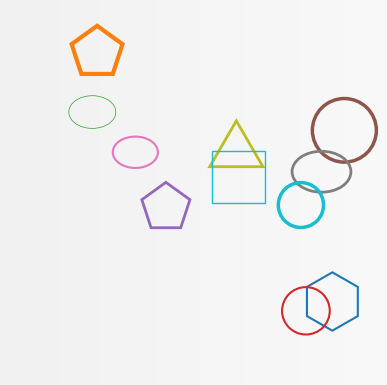[{"shape": "hexagon", "thickness": 1.5, "radius": 0.38, "center": [0.858, 0.217]}, {"shape": "pentagon", "thickness": 3, "radius": 0.35, "center": [0.251, 0.864]}, {"shape": "oval", "thickness": 0.5, "radius": 0.3, "center": [0.238, 0.709]}, {"shape": "circle", "thickness": 1.5, "radius": 0.31, "center": [0.789, 0.193]}, {"shape": "pentagon", "thickness": 2, "radius": 0.33, "center": [0.428, 0.461]}, {"shape": "circle", "thickness": 2.5, "radius": 0.41, "center": [0.889, 0.662]}, {"shape": "oval", "thickness": 1.5, "radius": 0.29, "center": [0.349, 0.604]}, {"shape": "oval", "thickness": 2, "radius": 0.38, "center": [0.83, 0.554]}, {"shape": "triangle", "thickness": 2, "radius": 0.4, "center": [0.61, 0.607]}, {"shape": "square", "thickness": 1, "radius": 0.34, "center": [0.615, 0.54]}, {"shape": "circle", "thickness": 2.5, "radius": 0.29, "center": [0.777, 0.467]}]